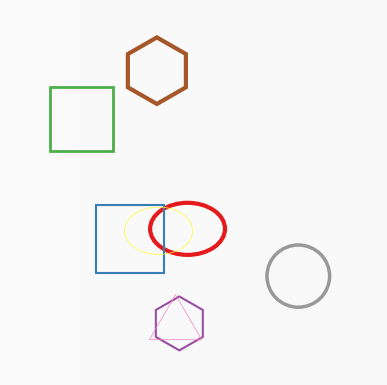[{"shape": "oval", "thickness": 3, "radius": 0.48, "center": [0.484, 0.406]}, {"shape": "square", "thickness": 1.5, "radius": 0.44, "center": [0.335, 0.379]}, {"shape": "square", "thickness": 2, "radius": 0.41, "center": [0.21, 0.691]}, {"shape": "hexagon", "thickness": 1.5, "radius": 0.35, "center": [0.463, 0.16]}, {"shape": "oval", "thickness": 0.5, "radius": 0.44, "center": [0.409, 0.4]}, {"shape": "hexagon", "thickness": 3, "radius": 0.43, "center": [0.405, 0.816]}, {"shape": "triangle", "thickness": 0.5, "radius": 0.39, "center": [0.453, 0.157]}, {"shape": "circle", "thickness": 2.5, "radius": 0.4, "center": [0.77, 0.283]}]